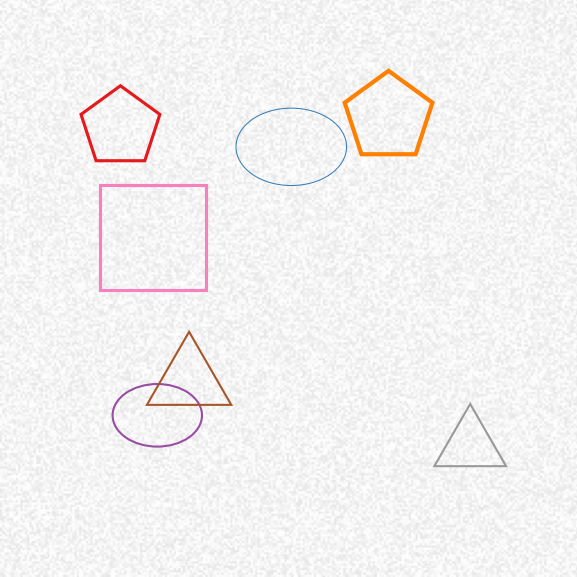[{"shape": "pentagon", "thickness": 1.5, "radius": 0.36, "center": [0.209, 0.779]}, {"shape": "oval", "thickness": 0.5, "radius": 0.48, "center": [0.504, 0.745]}, {"shape": "oval", "thickness": 1, "radius": 0.39, "center": [0.272, 0.28]}, {"shape": "pentagon", "thickness": 2, "radius": 0.4, "center": [0.673, 0.797]}, {"shape": "triangle", "thickness": 1, "radius": 0.42, "center": [0.327, 0.34]}, {"shape": "square", "thickness": 1.5, "radius": 0.46, "center": [0.265, 0.588]}, {"shape": "triangle", "thickness": 1, "radius": 0.36, "center": [0.814, 0.228]}]